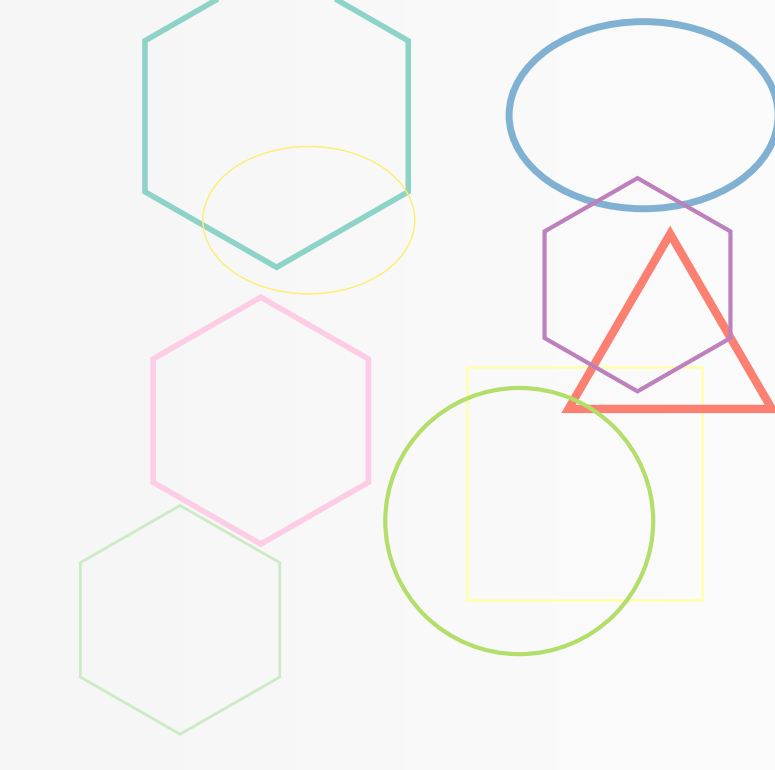[{"shape": "hexagon", "thickness": 2, "radius": 0.98, "center": [0.357, 0.849]}, {"shape": "square", "thickness": 1, "radius": 0.76, "center": [0.754, 0.372]}, {"shape": "triangle", "thickness": 3, "radius": 0.76, "center": [0.865, 0.545]}, {"shape": "oval", "thickness": 2.5, "radius": 0.87, "center": [0.83, 0.85]}, {"shape": "circle", "thickness": 1.5, "radius": 0.86, "center": [0.67, 0.323]}, {"shape": "hexagon", "thickness": 2, "radius": 0.8, "center": [0.336, 0.454]}, {"shape": "hexagon", "thickness": 1.5, "radius": 0.69, "center": [0.823, 0.63]}, {"shape": "hexagon", "thickness": 1, "radius": 0.74, "center": [0.232, 0.195]}, {"shape": "oval", "thickness": 0.5, "radius": 0.68, "center": [0.398, 0.714]}]